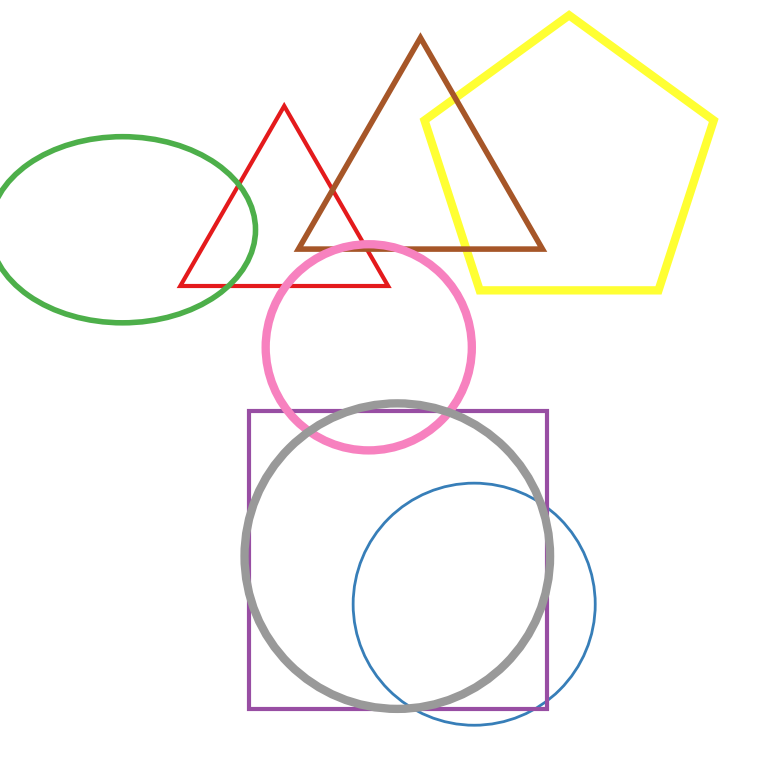[{"shape": "triangle", "thickness": 1.5, "radius": 0.78, "center": [0.369, 0.706]}, {"shape": "circle", "thickness": 1, "radius": 0.79, "center": [0.616, 0.215]}, {"shape": "oval", "thickness": 2, "radius": 0.86, "center": [0.159, 0.702]}, {"shape": "square", "thickness": 1.5, "radius": 0.97, "center": [0.517, 0.273]}, {"shape": "pentagon", "thickness": 3, "radius": 0.99, "center": [0.739, 0.783]}, {"shape": "triangle", "thickness": 2, "radius": 0.91, "center": [0.546, 0.768]}, {"shape": "circle", "thickness": 3, "radius": 0.67, "center": [0.479, 0.549]}, {"shape": "circle", "thickness": 3, "radius": 0.99, "center": [0.516, 0.278]}]